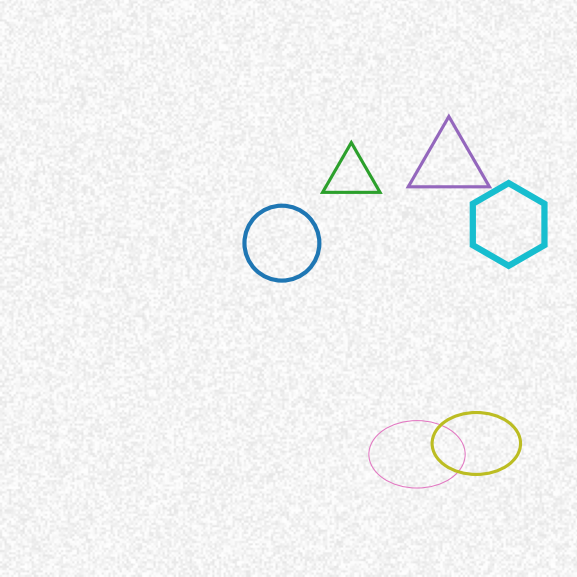[{"shape": "circle", "thickness": 2, "radius": 0.32, "center": [0.488, 0.578]}, {"shape": "triangle", "thickness": 1.5, "radius": 0.29, "center": [0.608, 0.695]}, {"shape": "triangle", "thickness": 1.5, "radius": 0.41, "center": [0.777, 0.716]}, {"shape": "oval", "thickness": 0.5, "radius": 0.42, "center": [0.722, 0.212]}, {"shape": "oval", "thickness": 1.5, "radius": 0.38, "center": [0.825, 0.231]}, {"shape": "hexagon", "thickness": 3, "radius": 0.36, "center": [0.881, 0.61]}]